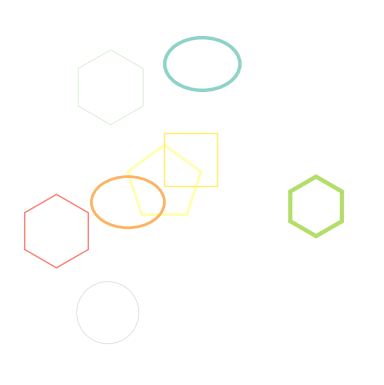[{"shape": "oval", "thickness": 2.5, "radius": 0.49, "center": [0.526, 0.834]}, {"shape": "pentagon", "thickness": 2, "radius": 0.5, "center": [0.427, 0.523]}, {"shape": "hexagon", "thickness": 1, "radius": 0.48, "center": [0.147, 0.4]}, {"shape": "oval", "thickness": 2, "radius": 0.47, "center": [0.332, 0.475]}, {"shape": "hexagon", "thickness": 3, "radius": 0.39, "center": [0.821, 0.464]}, {"shape": "circle", "thickness": 0.5, "radius": 0.4, "center": [0.28, 0.188]}, {"shape": "hexagon", "thickness": 0.5, "radius": 0.49, "center": [0.288, 0.773]}, {"shape": "square", "thickness": 1, "radius": 0.35, "center": [0.495, 0.586]}]